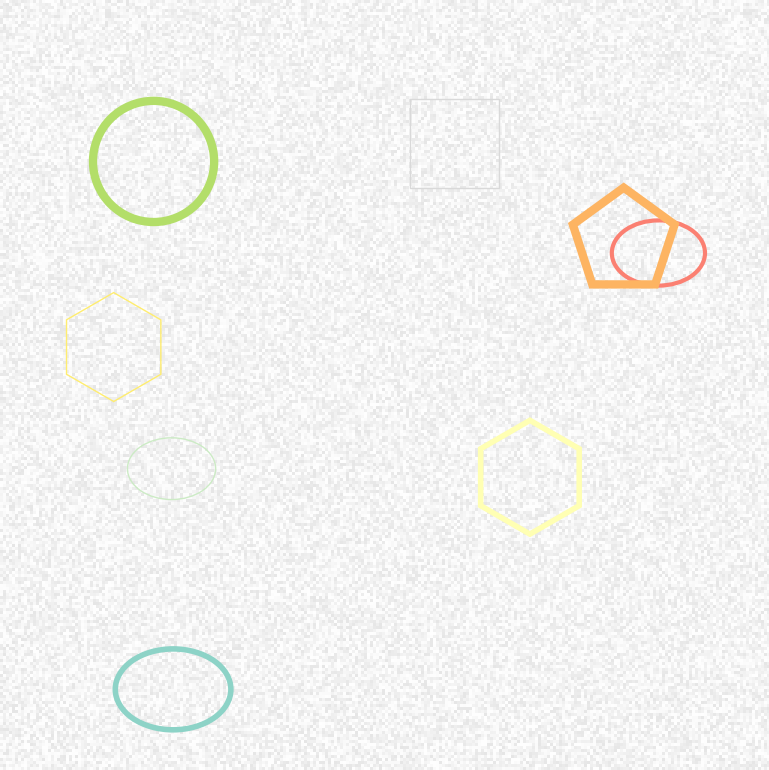[{"shape": "oval", "thickness": 2, "radius": 0.38, "center": [0.225, 0.105]}, {"shape": "hexagon", "thickness": 2, "radius": 0.37, "center": [0.688, 0.38]}, {"shape": "oval", "thickness": 1.5, "radius": 0.3, "center": [0.855, 0.671]}, {"shape": "pentagon", "thickness": 3, "radius": 0.35, "center": [0.81, 0.687]}, {"shape": "circle", "thickness": 3, "radius": 0.39, "center": [0.199, 0.79]}, {"shape": "square", "thickness": 0.5, "radius": 0.29, "center": [0.59, 0.813]}, {"shape": "oval", "thickness": 0.5, "radius": 0.29, "center": [0.223, 0.391]}, {"shape": "hexagon", "thickness": 0.5, "radius": 0.35, "center": [0.148, 0.549]}]